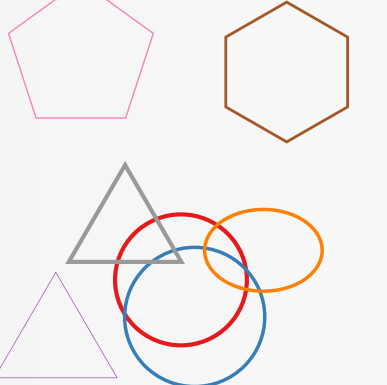[{"shape": "circle", "thickness": 3, "radius": 0.85, "center": [0.467, 0.273]}, {"shape": "circle", "thickness": 2.5, "radius": 0.9, "center": [0.502, 0.177]}, {"shape": "triangle", "thickness": 0.5, "radius": 0.91, "center": [0.144, 0.11]}, {"shape": "oval", "thickness": 2.5, "radius": 0.76, "center": [0.68, 0.35]}, {"shape": "hexagon", "thickness": 2, "radius": 0.91, "center": [0.74, 0.813]}, {"shape": "pentagon", "thickness": 1, "radius": 0.98, "center": [0.209, 0.852]}, {"shape": "triangle", "thickness": 3, "radius": 0.84, "center": [0.323, 0.404]}]